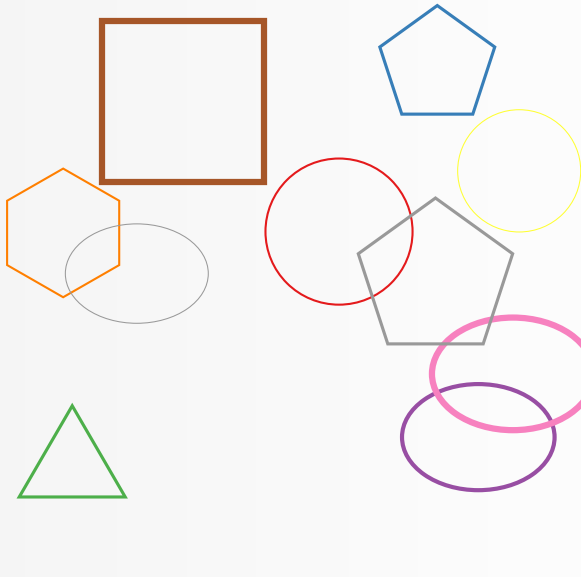[{"shape": "circle", "thickness": 1, "radius": 0.63, "center": [0.583, 0.598]}, {"shape": "pentagon", "thickness": 1.5, "radius": 0.52, "center": [0.752, 0.886]}, {"shape": "triangle", "thickness": 1.5, "radius": 0.53, "center": [0.124, 0.191]}, {"shape": "oval", "thickness": 2, "radius": 0.66, "center": [0.823, 0.242]}, {"shape": "hexagon", "thickness": 1, "radius": 0.56, "center": [0.109, 0.596]}, {"shape": "circle", "thickness": 0.5, "radius": 0.53, "center": [0.893, 0.703]}, {"shape": "square", "thickness": 3, "radius": 0.7, "center": [0.315, 0.823]}, {"shape": "oval", "thickness": 3, "radius": 0.7, "center": [0.882, 0.352]}, {"shape": "oval", "thickness": 0.5, "radius": 0.61, "center": [0.235, 0.525]}, {"shape": "pentagon", "thickness": 1.5, "radius": 0.7, "center": [0.749, 0.517]}]